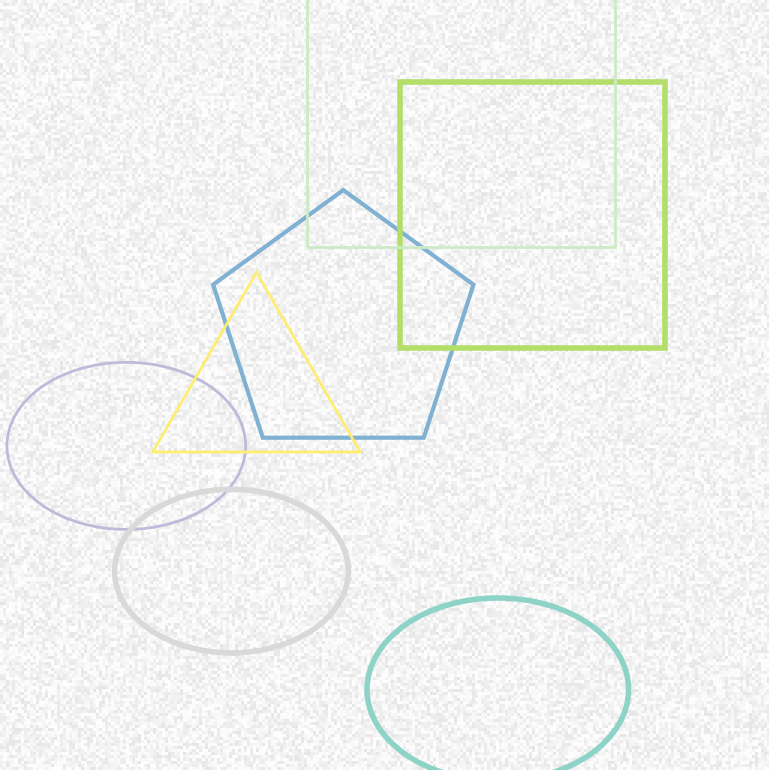[{"shape": "oval", "thickness": 2, "radius": 0.85, "center": [0.646, 0.105]}, {"shape": "oval", "thickness": 1, "radius": 0.78, "center": [0.164, 0.421]}, {"shape": "pentagon", "thickness": 1.5, "radius": 0.89, "center": [0.446, 0.575]}, {"shape": "square", "thickness": 2, "radius": 0.86, "center": [0.691, 0.721]}, {"shape": "oval", "thickness": 2, "radius": 0.76, "center": [0.301, 0.258]}, {"shape": "square", "thickness": 1, "radius": 1.0, "center": [0.599, 0.879]}, {"shape": "triangle", "thickness": 1, "radius": 0.78, "center": [0.333, 0.491]}]